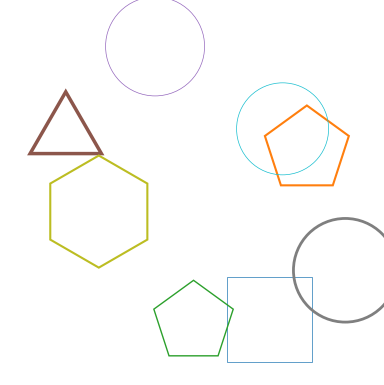[{"shape": "square", "thickness": 0.5, "radius": 0.55, "center": [0.7, 0.169]}, {"shape": "pentagon", "thickness": 1.5, "radius": 0.57, "center": [0.797, 0.611]}, {"shape": "pentagon", "thickness": 1, "radius": 0.54, "center": [0.503, 0.163]}, {"shape": "circle", "thickness": 0.5, "radius": 0.64, "center": [0.403, 0.879]}, {"shape": "triangle", "thickness": 2.5, "radius": 0.53, "center": [0.171, 0.655]}, {"shape": "circle", "thickness": 2, "radius": 0.67, "center": [0.897, 0.298]}, {"shape": "hexagon", "thickness": 1.5, "radius": 0.73, "center": [0.257, 0.45]}, {"shape": "circle", "thickness": 0.5, "radius": 0.6, "center": [0.734, 0.665]}]